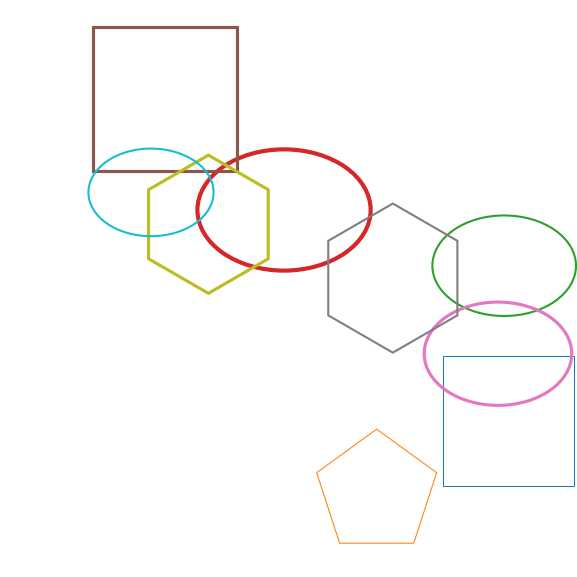[{"shape": "square", "thickness": 0.5, "radius": 0.57, "center": [0.88, 0.27]}, {"shape": "pentagon", "thickness": 0.5, "radius": 0.55, "center": [0.652, 0.147]}, {"shape": "oval", "thickness": 1, "radius": 0.62, "center": [0.873, 0.539]}, {"shape": "oval", "thickness": 2, "radius": 0.75, "center": [0.492, 0.636]}, {"shape": "square", "thickness": 1.5, "radius": 0.62, "center": [0.285, 0.828]}, {"shape": "oval", "thickness": 1.5, "radius": 0.64, "center": [0.862, 0.387]}, {"shape": "hexagon", "thickness": 1, "radius": 0.65, "center": [0.68, 0.518]}, {"shape": "hexagon", "thickness": 1.5, "radius": 0.6, "center": [0.361, 0.611]}, {"shape": "oval", "thickness": 1, "radius": 0.54, "center": [0.261, 0.666]}]